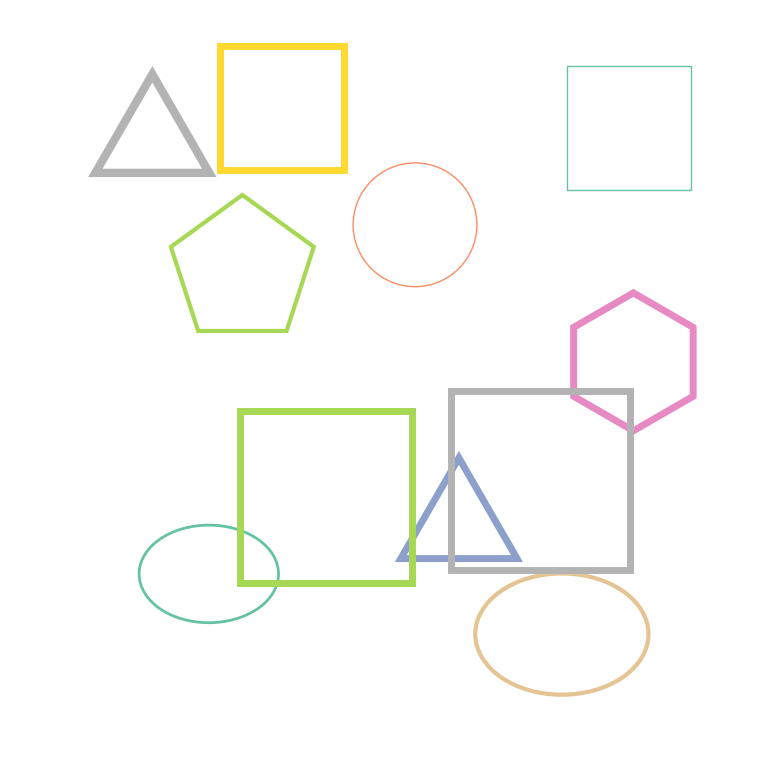[{"shape": "square", "thickness": 0.5, "radius": 0.4, "center": [0.817, 0.833]}, {"shape": "oval", "thickness": 1, "radius": 0.45, "center": [0.271, 0.255]}, {"shape": "circle", "thickness": 0.5, "radius": 0.4, "center": [0.539, 0.708]}, {"shape": "triangle", "thickness": 2.5, "radius": 0.44, "center": [0.596, 0.318]}, {"shape": "hexagon", "thickness": 2.5, "radius": 0.45, "center": [0.823, 0.53]}, {"shape": "square", "thickness": 2.5, "radius": 0.56, "center": [0.423, 0.355]}, {"shape": "pentagon", "thickness": 1.5, "radius": 0.49, "center": [0.315, 0.649]}, {"shape": "square", "thickness": 2.5, "radius": 0.4, "center": [0.366, 0.86]}, {"shape": "oval", "thickness": 1.5, "radius": 0.56, "center": [0.73, 0.176]}, {"shape": "square", "thickness": 2.5, "radius": 0.58, "center": [0.701, 0.376]}, {"shape": "triangle", "thickness": 3, "radius": 0.43, "center": [0.198, 0.818]}]